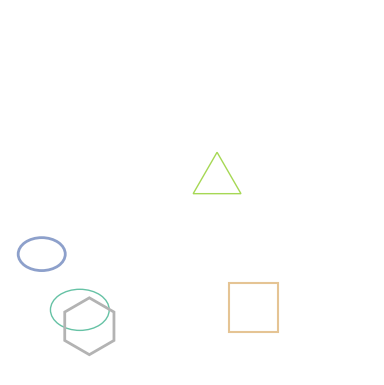[{"shape": "oval", "thickness": 1, "radius": 0.38, "center": [0.207, 0.195]}, {"shape": "oval", "thickness": 2, "radius": 0.31, "center": [0.108, 0.34]}, {"shape": "triangle", "thickness": 1, "radius": 0.36, "center": [0.564, 0.533]}, {"shape": "square", "thickness": 1.5, "radius": 0.31, "center": [0.658, 0.201]}, {"shape": "hexagon", "thickness": 2, "radius": 0.37, "center": [0.232, 0.153]}]